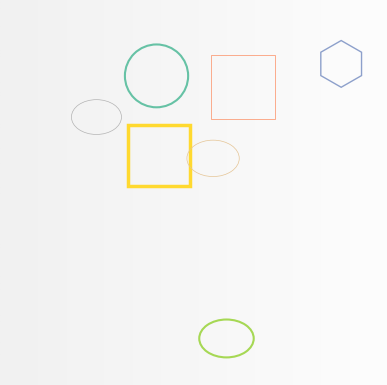[{"shape": "circle", "thickness": 1.5, "radius": 0.41, "center": [0.404, 0.803]}, {"shape": "square", "thickness": 0.5, "radius": 0.42, "center": [0.627, 0.774]}, {"shape": "hexagon", "thickness": 1, "radius": 0.3, "center": [0.88, 0.834]}, {"shape": "oval", "thickness": 1.5, "radius": 0.35, "center": [0.584, 0.121]}, {"shape": "square", "thickness": 2.5, "radius": 0.4, "center": [0.41, 0.595]}, {"shape": "oval", "thickness": 0.5, "radius": 0.34, "center": [0.55, 0.589]}, {"shape": "oval", "thickness": 0.5, "radius": 0.32, "center": [0.249, 0.696]}]